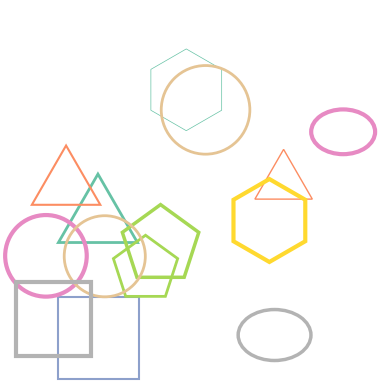[{"shape": "triangle", "thickness": 2, "radius": 0.59, "center": [0.254, 0.429]}, {"shape": "hexagon", "thickness": 0.5, "radius": 0.53, "center": [0.484, 0.767]}, {"shape": "triangle", "thickness": 1, "radius": 0.43, "center": [0.737, 0.526]}, {"shape": "triangle", "thickness": 1.5, "radius": 0.51, "center": [0.172, 0.519]}, {"shape": "square", "thickness": 1.5, "radius": 0.53, "center": [0.255, 0.122]}, {"shape": "circle", "thickness": 3, "radius": 0.53, "center": [0.119, 0.335]}, {"shape": "oval", "thickness": 3, "radius": 0.42, "center": [0.891, 0.658]}, {"shape": "pentagon", "thickness": 2, "radius": 0.44, "center": [0.378, 0.301]}, {"shape": "pentagon", "thickness": 2.5, "radius": 0.52, "center": [0.417, 0.364]}, {"shape": "hexagon", "thickness": 3, "radius": 0.54, "center": [0.7, 0.427]}, {"shape": "circle", "thickness": 2, "radius": 0.53, "center": [0.272, 0.334]}, {"shape": "circle", "thickness": 2, "radius": 0.58, "center": [0.534, 0.715]}, {"shape": "oval", "thickness": 2.5, "radius": 0.47, "center": [0.713, 0.13]}, {"shape": "square", "thickness": 3, "radius": 0.48, "center": [0.139, 0.172]}]